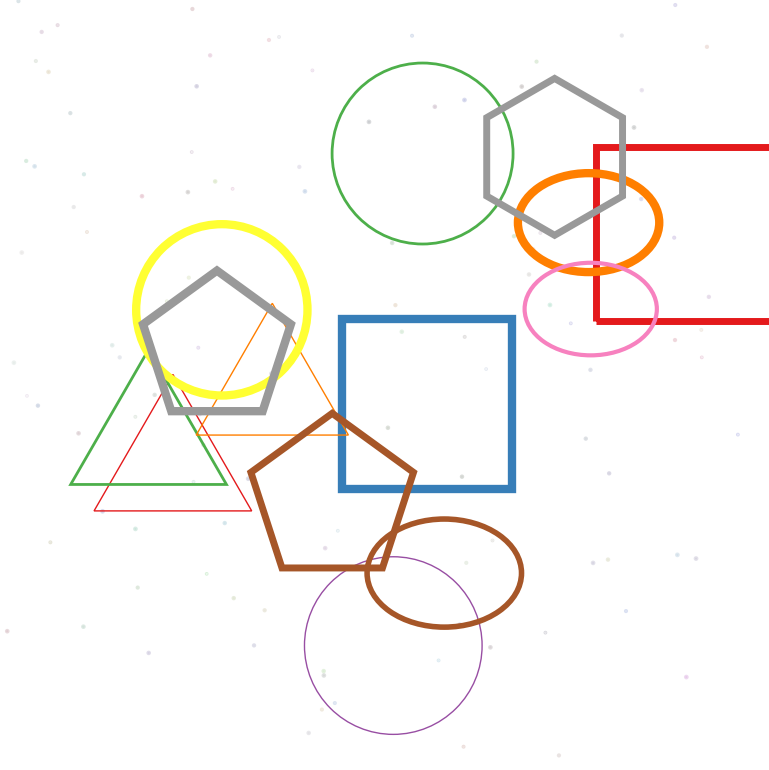[{"shape": "triangle", "thickness": 0.5, "radius": 0.59, "center": [0.225, 0.396]}, {"shape": "square", "thickness": 2.5, "radius": 0.56, "center": [0.887, 0.696]}, {"shape": "square", "thickness": 3, "radius": 0.55, "center": [0.555, 0.475]}, {"shape": "circle", "thickness": 1, "radius": 0.59, "center": [0.549, 0.801]}, {"shape": "triangle", "thickness": 1, "radius": 0.58, "center": [0.193, 0.429]}, {"shape": "circle", "thickness": 0.5, "radius": 0.58, "center": [0.511, 0.162]}, {"shape": "oval", "thickness": 3, "radius": 0.46, "center": [0.764, 0.711]}, {"shape": "triangle", "thickness": 0.5, "radius": 0.57, "center": [0.354, 0.492]}, {"shape": "circle", "thickness": 3, "radius": 0.56, "center": [0.288, 0.598]}, {"shape": "pentagon", "thickness": 2.5, "radius": 0.56, "center": [0.431, 0.352]}, {"shape": "oval", "thickness": 2, "radius": 0.5, "center": [0.577, 0.256]}, {"shape": "oval", "thickness": 1.5, "radius": 0.43, "center": [0.767, 0.599]}, {"shape": "pentagon", "thickness": 3, "radius": 0.5, "center": [0.282, 0.548]}, {"shape": "hexagon", "thickness": 2.5, "radius": 0.51, "center": [0.72, 0.796]}]